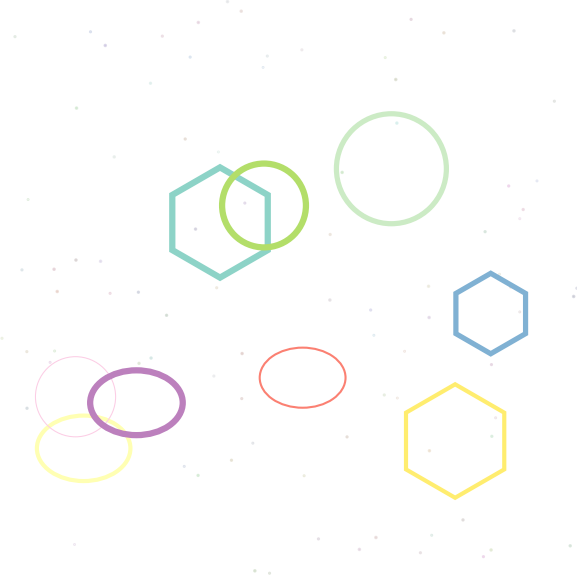[{"shape": "hexagon", "thickness": 3, "radius": 0.48, "center": [0.381, 0.614]}, {"shape": "oval", "thickness": 2, "radius": 0.4, "center": [0.145, 0.223]}, {"shape": "oval", "thickness": 1, "radius": 0.37, "center": [0.524, 0.345]}, {"shape": "hexagon", "thickness": 2.5, "radius": 0.35, "center": [0.85, 0.456]}, {"shape": "circle", "thickness": 3, "radius": 0.36, "center": [0.457, 0.643]}, {"shape": "circle", "thickness": 0.5, "radius": 0.35, "center": [0.131, 0.312]}, {"shape": "oval", "thickness": 3, "radius": 0.4, "center": [0.236, 0.302]}, {"shape": "circle", "thickness": 2.5, "radius": 0.48, "center": [0.678, 0.707]}, {"shape": "hexagon", "thickness": 2, "radius": 0.49, "center": [0.788, 0.235]}]